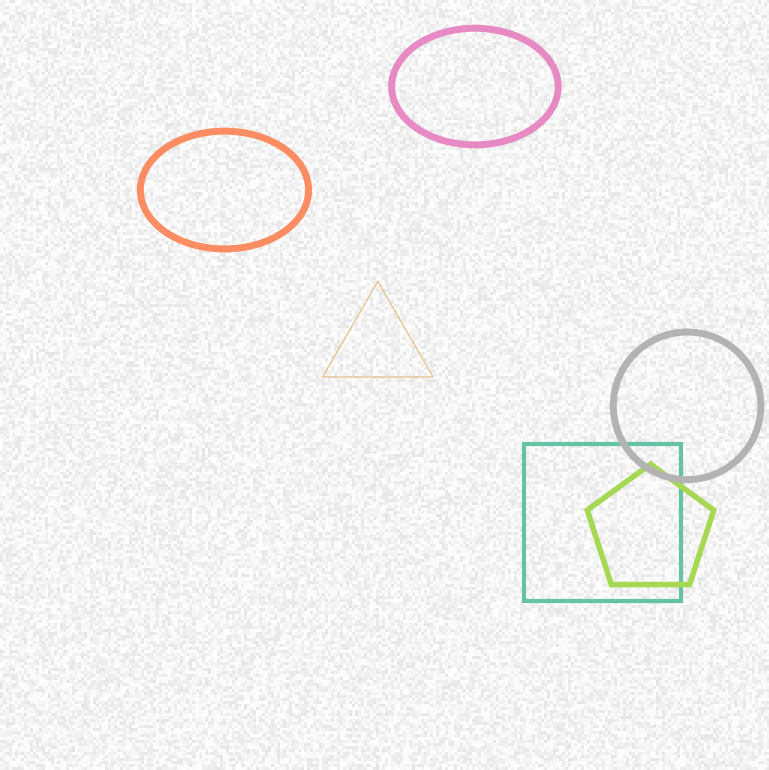[{"shape": "square", "thickness": 1.5, "radius": 0.51, "center": [0.782, 0.321]}, {"shape": "oval", "thickness": 2.5, "radius": 0.55, "center": [0.292, 0.753]}, {"shape": "oval", "thickness": 2.5, "radius": 0.54, "center": [0.617, 0.888]}, {"shape": "pentagon", "thickness": 2, "radius": 0.43, "center": [0.845, 0.311]}, {"shape": "triangle", "thickness": 0.5, "radius": 0.41, "center": [0.491, 0.552]}, {"shape": "circle", "thickness": 2.5, "radius": 0.48, "center": [0.892, 0.473]}]